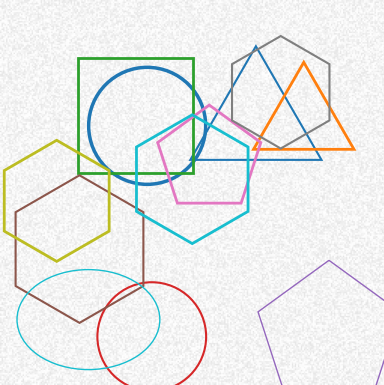[{"shape": "circle", "thickness": 2.5, "radius": 0.76, "center": [0.382, 0.673]}, {"shape": "triangle", "thickness": 1.5, "radius": 0.98, "center": [0.665, 0.683]}, {"shape": "triangle", "thickness": 2, "radius": 0.75, "center": [0.789, 0.687]}, {"shape": "square", "thickness": 2, "radius": 0.75, "center": [0.353, 0.7]}, {"shape": "circle", "thickness": 1.5, "radius": 0.71, "center": [0.394, 0.126]}, {"shape": "pentagon", "thickness": 1, "radius": 0.97, "center": [0.854, 0.13]}, {"shape": "hexagon", "thickness": 1.5, "radius": 0.96, "center": [0.206, 0.353]}, {"shape": "pentagon", "thickness": 2, "radius": 0.7, "center": [0.543, 0.586]}, {"shape": "hexagon", "thickness": 1.5, "radius": 0.73, "center": [0.729, 0.76]}, {"shape": "hexagon", "thickness": 2, "radius": 0.79, "center": [0.147, 0.478]}, {"shape": "oval", "thickness": 1, "radius": 0.93, "center": [0.23, 0.17]}, {"shape": "hexagon", "thickness": 2, "radius": 0.84, "center": [0.499, 0.535]}]